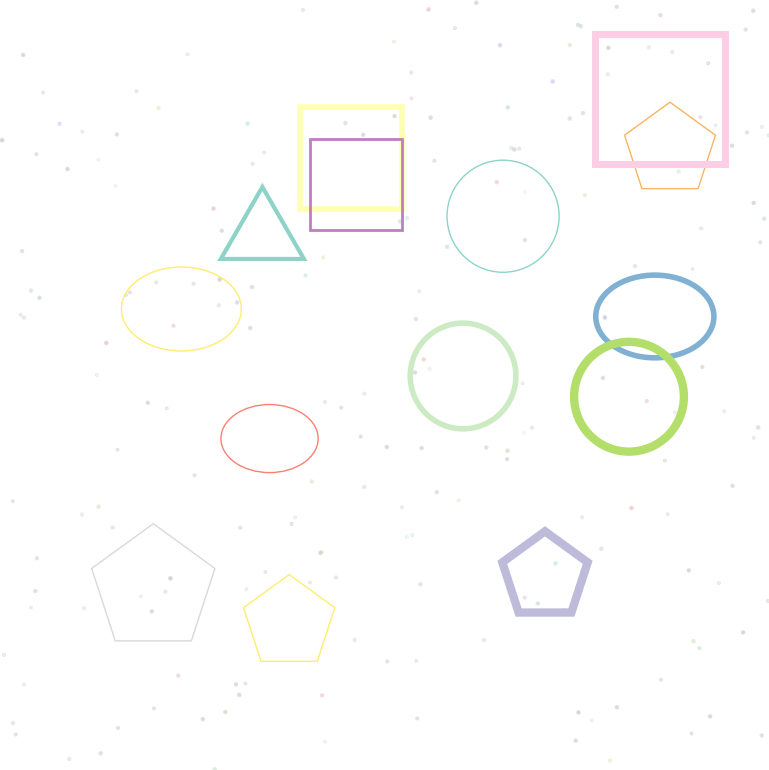[{"shape": "circle", "thickness": 0.5, "radius": 0.36, "center": [0.653, 0.719]}, {"shape": "triangle", "thickness": 1.5, "radius": 0.31, "center": [0.341, 0.695]}, {"shape": "square", "thickness": 2, "radius": 0.33, "center": [0.456, 0.795]}, {"shape": "pentagon", "thickness": 3, "radius": 0.29, "center": [0.708, 0.252]}, {"shape": "oval", "thickness": 0.5, "radius": 0.32, "center": [0.35, 0.43]}, {"shape": "oval", "thickness": 2, "radius": 0.38, "center": [0.85, 0.589]}, {"shape": "pentagon", "thickness": 0.5, "radius": 0.31, "center": [0.87, 0.805]}, {"shape": "circle", "thickness": 3, "radius": 0.36, "center": [0.817, 0.485]}, {"shape": "square", "thickness": 2.5, "radius": 0.42, "center": [0.857, 0.872]}, {"shape": "pentagon", "thickness": 0.5, "radius": 0.42, "center": [0.199, 0.236]}, {"shape": "square", "thickness": 1, "radius": 0.3, "center": [0.463, 0.76]}, {"shape": "circle", "thickness": 2, "radius": 0.34, "center": [0.601, 0.512]}, {"shape": "pentagon", "thickness": 0.5, "radius": 0.31, "center": [0.376, 0.192]}, {"shape": "oval", "thickness": 0.5, "radius": 0.39, "center": [0.236, 0.599]}]